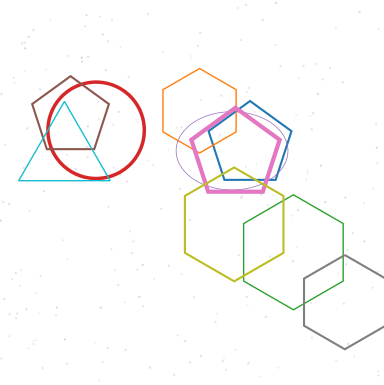[{"shape": "pentagon", "thickness": 1.5, "radius": 0.57, "center": [0.649, 0.624]}, {"shape": "hexagon", "thickness": 1, "radius": 0.55, "center": [0.518, 0.712]}, {"shape": "hexagon", "thickness": 1, "radius": 0.75, "center": [0.762, 0.345]}, {"shape": "circle", "thickness": 2.5, "radius": 0.63, "center": [0.25, 0.662]}, {"shape": "oval", "thickness": 0.5, "radius": 0.73, "center": [0.603, 0.608]}, {"shape": "pentagon", "thickness": 1.5, "radius": 0.52, "center": [0.183, 0.697]}, {"shape": "pentagon", "thickness": 3, "radius": 0.6, "center": [0.612, 0.6]}, {"shape": "hexagon", "thickness": 1.5, "radius": 0.61, "center": [0.896, 0.215]}, {"shape": "hexagon", "thickness": 1.5, "radius": 0.74, "center": [0.608, 0.417]}, {"shape": "triangle", "thickness": 1, "radius": 0.69, "center": [0.167, 0.599]}]